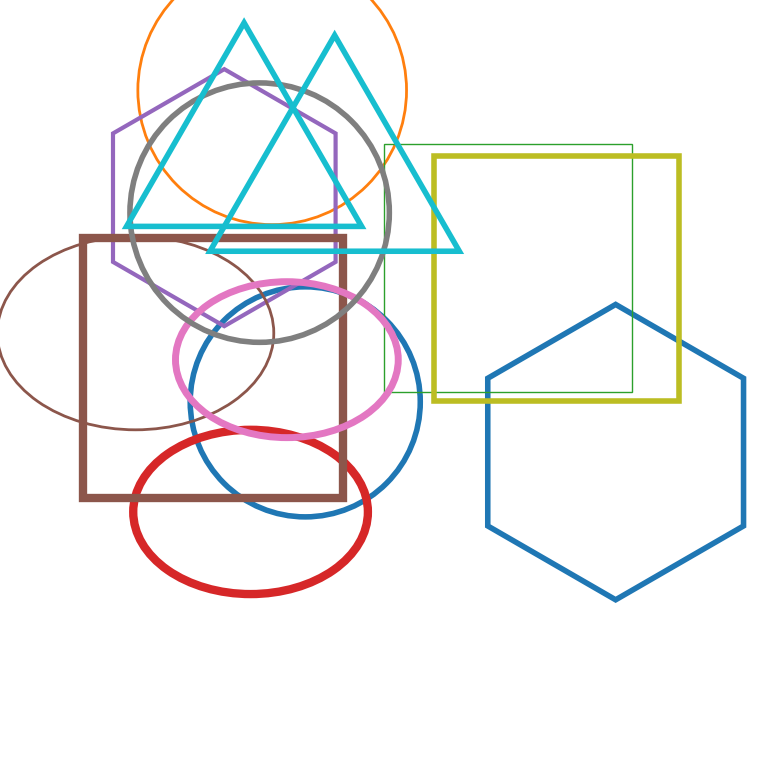[{"shape": "hexagon", "thickness": 2, "radius": 0.96, "center": [0.8, 0.413]}, {"shape": "circle", "thickness": 2, "radius": 0.75, "center": [0.396, 0.478]}, {"shape": "circle", "thickness": 1, "radius": 0.87, "center": [0.353, 0.883]}, {"shape": "square", "thickness": 0.5, "radius": 0.8, "center": [0.66, 0.652]}, {"shape": "oval", "thickness": 3, "radius": 0.76, "center": [0.325, 0.335]}, {"shape": "hexagon", "thickness": 1.5, "radius": 0.83, "center": [0.291, 0.743]}, {"shape": "oval", "thickness": 1, "radius": 0.9, "center": [0.176, 0.567]}, {"shape": "square", "thickness": 3, "radius": 0.84, "center": [0.277, 0.522]}, {"shape": "oval", "thickness": 2.5, "radius": 0.72, "center": [0.373, 0.533]}, {"shape": "circle", "thickness": 2, "radius": 0.84, "center": [0.337, 0.724]}, {"shape": "square", "thickness": 2, "radius": 0.8, "center": [0.723, 0.638]}, {"shape": "triangle", "thickness": 2, "radius": 0.88, "center": [0.317, 0.794]}, {"shape": "triangle", "thickness": 2, "radius": 0.93, "center": [0.435, 0.767]}]